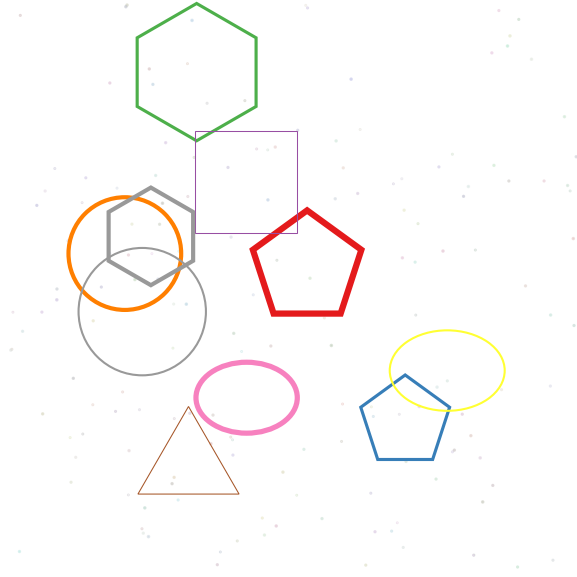[{"shape": "pentagon", "thickness": 3, "radius": 0.49, "center": [0.532, 0.536]}, {"shape": "pentagon", "thickness": 1.5, "radius": 0.4, "center": [0.702, 0.269]}, {"shape": "hexagon", "thickness": 1.5, "radius": 0.59, "center": [0.34, 0.874]}, {"shape": "square", "thickness": 0.5, "radius": 0.44, "center": [0.426, 0.684]}, {"shape": "circle", "thickness": 2, "radius": 0.49, "center": [0.216, 0.56]}, {"shape": "oval", "thickness": 1, "radius": 0.5, "center": [0.774, 0.357]}, {"shape": "triangle", "thickness": 0.5, "radius": 0.51, "center": [0.326, 0.194]}, {"shape": "oval", "thickness": 2.5, "radius": 0.44, "center": [0.427, 0.31]}, {"shape": "hexagon", "thickness": 2, "radius": 0.42, "center": [0.261, 0.59]}, {"shape": "circle", "thickness": 1, "radius": 0.55, "center": [0.246, 0.46]}]